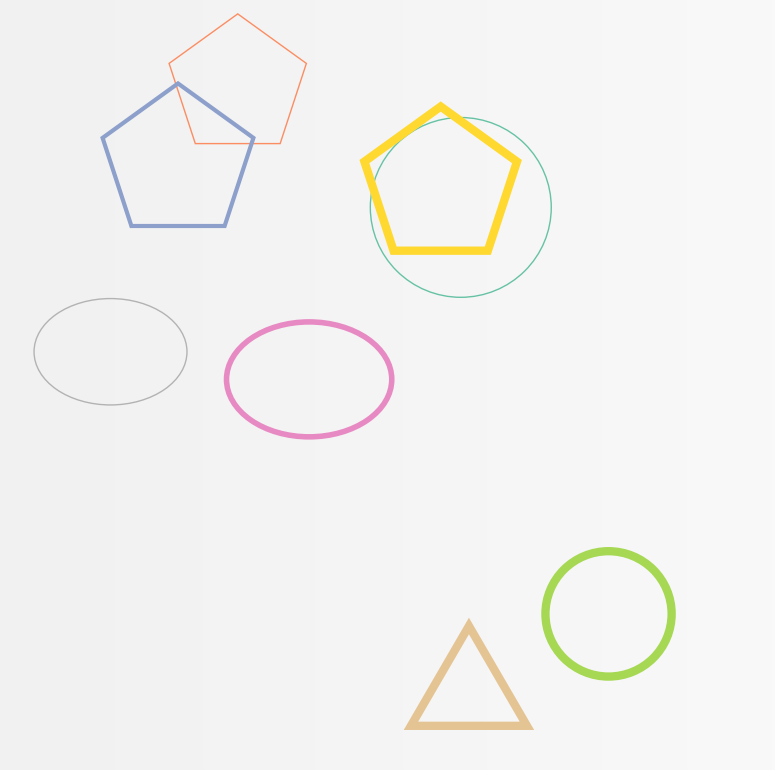[{"shape": "circle", "thickness": 0.5, "radius": 0.58, "center": [0.595, 0.731]}, {"shape": "pentagon", "thickness": 0.5, "radius": 0.47, "center": [0.307, 0.889]}, {"shape": "pentagon", "thickness": 1.5, "radius": 0.51, "center": [0.23, 0.789]}, {"shape": "oval", "thickness": 2, "radius": 0.53, "center": [0.399, 0.507]}, {"shape": "circle", "thickness": 3, "radius": 0.41, "center": [0.785, 0.203]}, {"shape": "pentagon", "thickness": 3, "radius": 0.52, "center": [0.569, 0.758]}, {"shape": "triangle", "thickness": 3, "radius": 0.43, "center": [0.605, 0.101]}, {"shape": "oval", "thickness": 0.5, "radius": 0.49, "center": [0.143, 0.543]}]